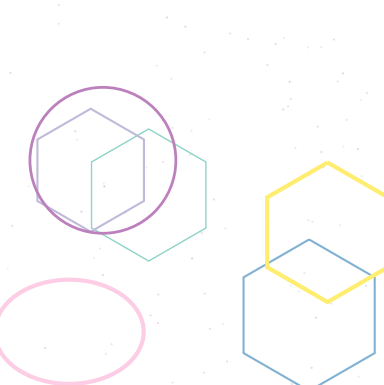[{"shape": "hexagon", "thickness": 1, "radius": 0.86, "center": [0.386, 0.494]}, {"shape": "hexagon", "thickness": 1.5, "radius": 0.8, "center": [0.236, 0.558]}, {"shape": "hexagon", "thickness": 1.5, "radius": 0.98, "center": [0.803, 0.181]}, {"shape": "oval", "thickness": 3, "radius": 0.97, "center": [0.18, 0.138]}, {"shape": "circle", "thickness": 2, "radius": 0.95, "center": [0.267, 0.584]}, {"shape": "hexagon", "thickness": 3, "radius": 0.91, "center": [0.851, 0.397]}]